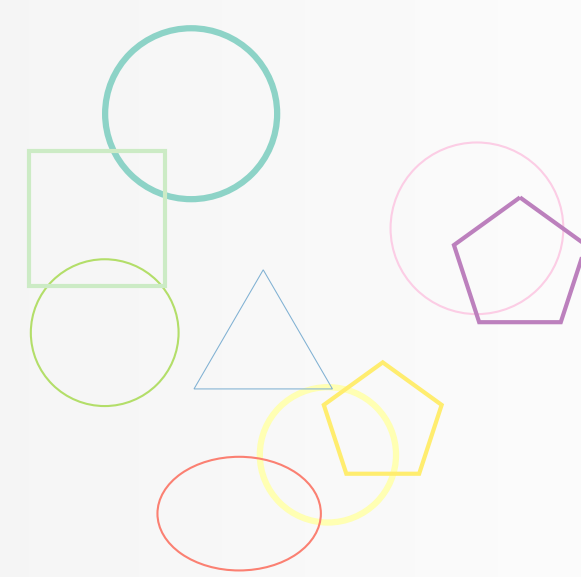[{"shape": "circle", "thickness": 3, "radius": 0.74, "center": [0.329, 0.802]}, {"shape": "circle", "thickness": 3, "radius": 0.59, "center": [0.564, 0.212]}, {"shape": "oval", "thickness": 1, "radius": 0.7, "center": [0.411, 0.11]}, {"shape": "triangle", "thickness": 0.5, "radius": 0.69, "center": [0.453, 0.394]}, {"shape": "circle", "thickness": 1, "radius": 0.64, "center": [0.18, 0.423]}, {"shape": "circle", "thickness": 1, "radius": 0.74, "center": [0.821, 0.604]}, {"shape": "pentagon", "thickness": 2, "radius": 0.6, "center": [0.895, 0.538]}, {"shape": "square", "thickness": 2, "radius": 0.58, "center": [0.167, 0.621]}, {"shape": "pentagon", "thickness": 2, "radius": 0.53, "center": [0.658, 0.265]}]